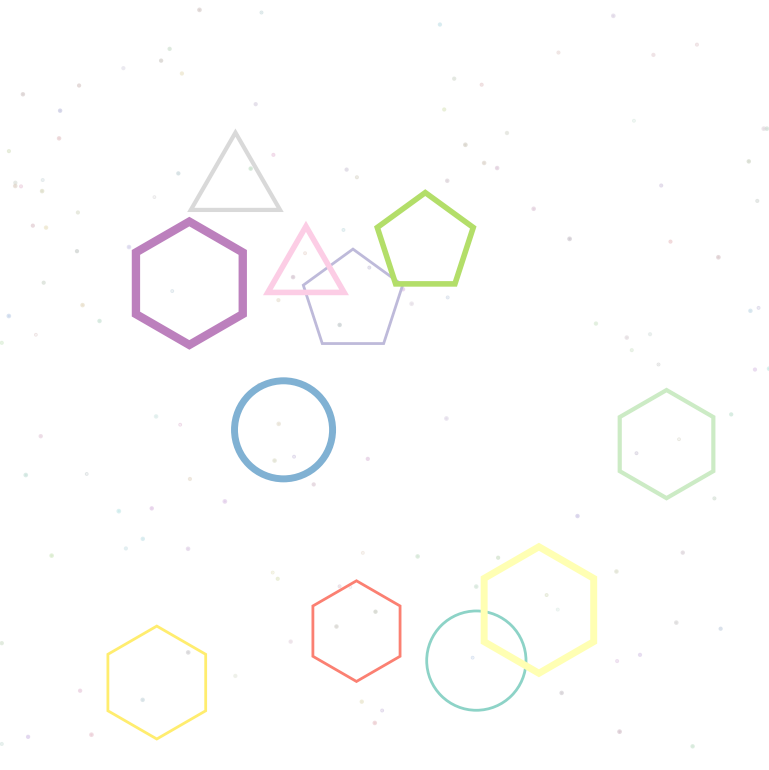[{"shape": "circle", "thickness": 1, "radius": 0.32, "center": [0.619, 0.142]}, {"shape": "hexagon", "thickness": 2.5, "radius": 0.41, "center": [0.7, 0.208]}, {"shape": "pentagon", "thickness": 1, "radius": 0.34, "center": [0.458, 0.609]}, {"shape": "hexagon", "thickness": 1, "radius": 0.33, "center": [0.463, 0.18]}, {"shape": "circle", "thickness": 2.5, "radius": 0.32, "center": [0.368, 0.442]}, {"shape": "pentagon", "thickness": 2, "radius": 0.33, "center": [0.552, 0.684]}, {"shape": "triangle", "thickness": 2, "radius": 0.29, "center": [0.397, 0.649]}, {"shape": "triangle", "thickness": 1.5, "radius": 0.33, "center": [0.306, 0.761]}, {"shape": "hexagon", "thickness": 3, "radius": 0.4, "center": [0.246, 0.632]}, {"shape": "hexagon", "thickness": 1.5, "radius": 0.35, "center": [0.866, 0.423]}, {"shape": "hexagon", "thickness": 1, "radius": 0.37, "center": [0.204, 0.114]}]